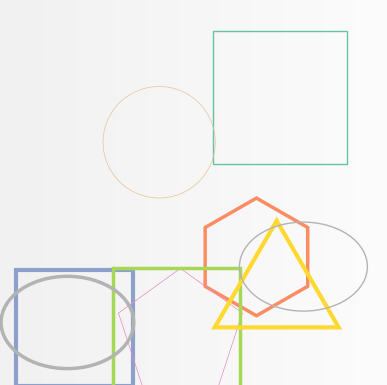[{"shape": "square", "thickness": 1, "radius": 0.87, "center": [0.722, 0.747]}, {"shape": "hexagon", "thickness": 2.5, "radius": 0.76, "center": [0.662, 0.333]}, {"shape": "square", "thickness": 3, "radius": 0.75, "center": [0.192, 0.149]}, {"shape": "pentagon", "thickness": 0.5, "radius": 0.84, "center": [0.466, 0.135]}, {"shape": "square", "thickness": 2.5, "radius": 0.82, "center": [0.455, 0.141]}, {"shape": "triangle", "thickness": 3, "radius": 0.92, "center": [0.714, 0.242]}, {"shape": "circle", "thickness": 0.5, "radius": 0.72, "center": [0.411, 0.631]}, {"shape": "oval", "thickness": 2.5, "radius": 0.86, "center": [0.174, 0.162]}, {"shape": "oval", "thickness": 1, "radius": 0.83, "center": [0.783, 0.308]}]